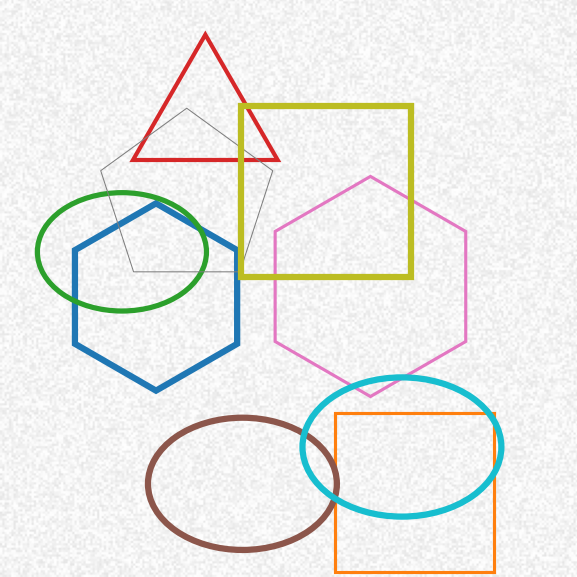[{"shape": "hexagon", "thickness": 3, "radius": 0.81, "center": [0.27, 0.485]}, {"shape": "square", "thickness": 1.5, "radius": 0.69, "center": [0.717, 0.146]}, {"shape": "oval", "thickness": 2.5, "radius": 0.73, "center": [0.211, 0.563]}, {"shape": "triangle", "thickness": 2, "radius": 0.72, "center": [0.356, 0.794]}, {"shape": "oval", "thickness": 3, "radius": 0.82, "center": [0.42, 0.161]}, {"shape": "hexagon", "thickness": 1.5, "radius": 0.95, "center": [0.641, 0.503]}, {"shape": "pentagon", "thickness": 0.5, "radius": 0.78, "center": [0.323, 0.655]}, {"shape": "square", "thickness": 3, "radius": 0.74, "center": [0.564, 0.668]}, {"shape": "oval", "thickness": 3, "radius": 0.86, "center": [0.696, 0.225]}]